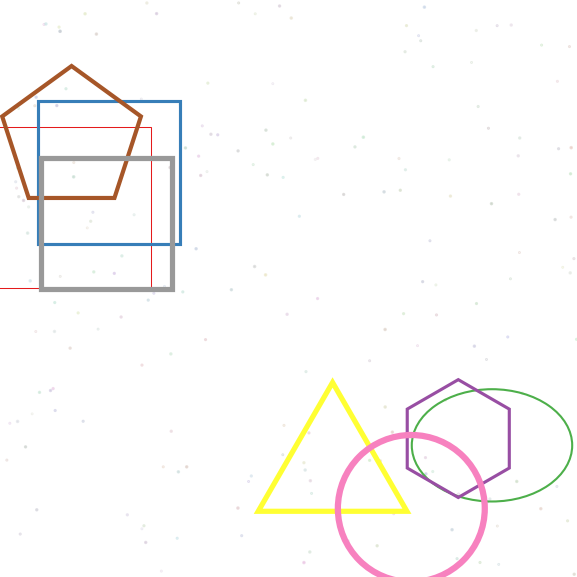[{"shape": "square", "thickness": 0.5, "radius": 0.7, "center": [0.122, 0.64]}, {"shape": "square", "thickness": 1.5, "radius": 0.62, "center": [0.189, 0.7]}, {"shape": "oval", "thickness": 1, "radius": 0.69, "center": [0.852, 0.228]}, {"shape": "hexagon", "thickness": 1.5, "radius": 0.51, "center": [0.794, 0.24]}, {"shape": "triangle", "thickness": 2.5, "radius": 0.74, "center": [0.576, 0.188]}, {"shape": "pentagon", "thickness": 2, "radius": 0.63, "center": [0.124, 0.759]}, {"shape": "circle", "thickness": 3, "radius": 0.64, "center": [0.712, 0.119]}, {"shape": "square", "thickness": 2.5, "radius": 0.57, "center": [0.185, 0.612]}]